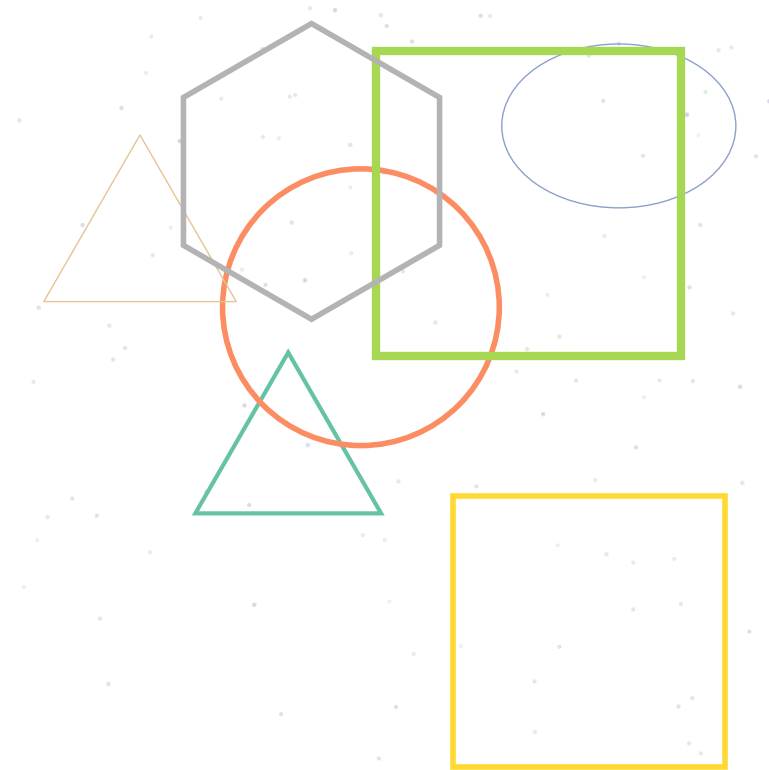[{"shape": "triangle", "thickness": 1.5, "radius": 0.7, "center": [0.374, 0.403]}, {"shape": "circle", "thickness": 2, "radius": 0.9, "center": [0.469, 0.601]}, {"shape": "oval", "thickness": 0.5, "radius": 0.76, "center": [0.804, 0.836]}, {"shape": "square", "thickness": 3, "radius": 0.99, "center": [0.687, 0.736]}, {"shape": "square", "thickness": 2, "radius": 0.88, "center": [0.765, 0.18]}, {"shape": "triangle", "thickness": 0.5, "radius": 0.72, "center": [0.182, 0.68]}, {"shape": "hexagon", "thickness": 2, "radius": 0.96, "center": [0.405, 0.777]}]